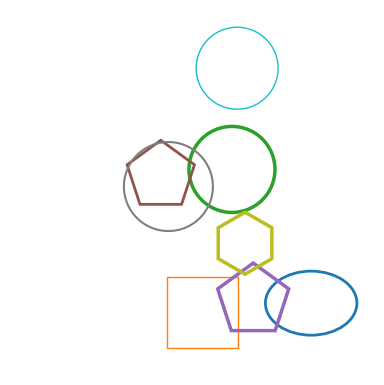[{"shape": "oval", "thickness": 2, "radius": 0.59, "center": [0.808, 0.213]}, {"shape": "square", "thickness": 1, "radius": 0.46, "center": [0.526, 0.189]}, {"shape": "circle", "thickness": 2.5, "radius": 0.56, "center": [0.602, 0.56]}, {"shape": "pentagon", "thickness": 2.5, "radius": 0.48, "center": [0.658, 0.22]}, {"shape": "pentagon", "thickness": 2, "radius": 0.46, "center": [0.418, 0.544]}, {"shape": "circle", "thickness": 1.5, "radius": 0.58, "center": [0.437, 0.515]}, {"shape": "hexagon", "thickness": 2.5, "radius": 0.4, "center": [0.636, 0.368]}, {"shape": "circle", "thickness": 1, "radius": 0.53, "center": [0.616, 0.823]}]